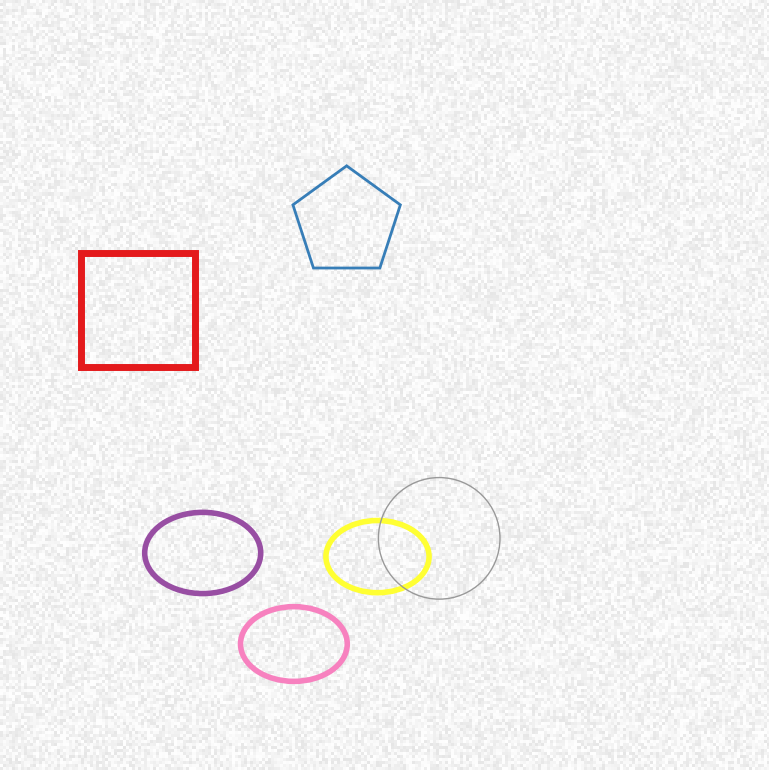[{"shape": "square", "thickness": 2.5, "radius": 0.37, "center": [0.179, 0.597]}, {"shape": "pentagon", "thickness": 1, "radius": 0.37, "center": [0.45, 0.711]}, {"shape": "oval", "thickness": 2, "radius": 0.38, "center": [0.263, 0.282]}, {"shape": "oval", "thickness": 2, "radius": 0.33, "center": [0.49, 0.277]}, {"shape": "oval", "thickness": 2, "radius": 0.35, "center": [0.382, 0.164]}, {"shape": "circle", "thickness": 0.5, "radius": 0.39, "center": [0.57, 0.301]}]